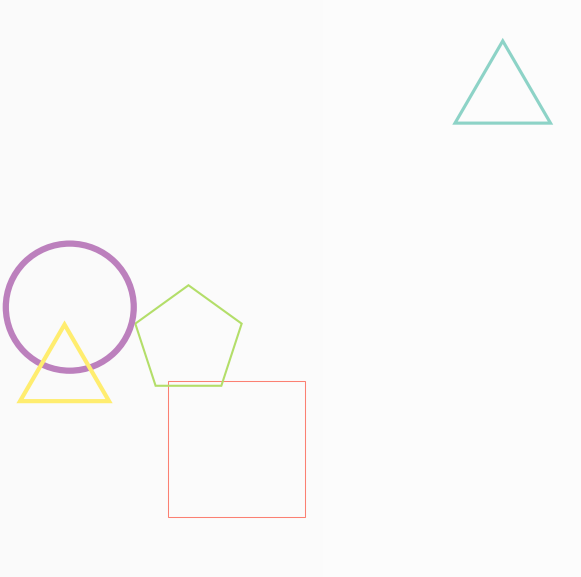[{"shape": "triangle", "thickness": 1.5, "radius": 0.47, "center": [0.865, 0.833]}, {"shape": "square", "thickness": 0.5, "radius": 0.59, "center": [0.407, 0.222]}, {"shape": "pentagon", "thickness": 1, "radius": 0.48, "center": [0.324, 0.409]}, {"shape": "circle", "thickness": 3, "radius": 0.55, "center": [0.12, 0.467]}, {"shape": "triangle", "thickness": 2, "radius": 0.44, "center": [0.111, 0.349]}]